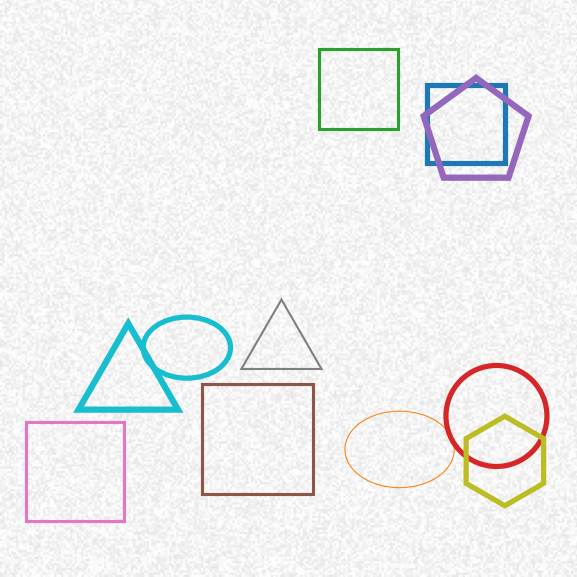[{"shape": "square", "thickness": 2.5, "radius": 0.34, "center": [0.807, 0.785]}, {"shape": "oval", "thickness": 0.5, "radius": 0.47, "center": [0.692, 0.221]}, {"shape": "square", "thickness": 1.5, "radius": 0.35, "center": [0.621, 0.844]}, {"shape": "circle", "thickness": 2.5, "radius": 0.44, "center": [0.86, 0.279]}, {"shape": "pentagon", "thickness": 3, "radius": 0.48, "center": [0.824, 0.769]}, {"shape": "square", "thickness": 1.5, "radius": 0.48, "center": [0.446, 0.239]}, {"shape": "square", "thickness": 1.5, "radius": 0.43, "center": [0.13, 0.183]}, {"shape": "triangle", "thickness": 1, "radius": 0.4, "center": [0.487, 0.4]}, {"shape": "hexagon", "thickness": 2.5, "radius": 0.39, "center": [0.874, 0.201]}, {"shape": "triangle", "thickness": 3, "radius": 0.5, "center": [0.222, 0.34]}, {"shape": "oval", "thickness": 2.5, "radius": 0.38, "center": [0.324, 0.397]}]